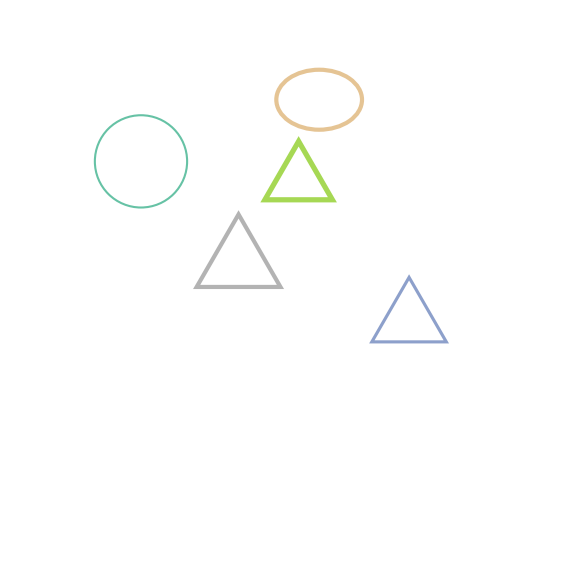[{"shape": "circle", "thickness": 1, "radius": 0.4, "center": [0.244, 0.72]}, {"shape": "triangle", "thickness": 1.5, "radius": 0.37, "center": [0.708, 0.444]}, {"shape": "triangle", "thickness": 2.5, "radius": 0.34, "center": [0.517, 0.687]}, {"shape": "oval", "thickness": 2, "radius": 0.37, "center": [0.553, 0.826]}, {"shape": "triangle", "thickness": 2, "radius": 0.42, "center": [0.413, 0.544]}]